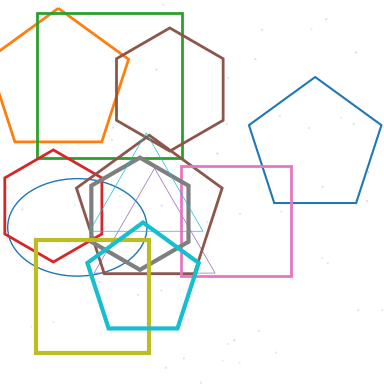[{"shape": "pentagon", "thickness": 1.5, "radius": 0.9, "center": [0.819, 0.619]}, {"shape": "oval", "thickness": 1, "radius": 0.9, "center": [0.201, 0.409]}, {"shape": "pentagon", "thickness": 2, "radius": 0.96, "center": [0.152, 0.787]}, {"shape": "square", "thickness": 2, "radius": 0.94, "center": [0.283, 0.778]}, {"shape": "hexagon", "thickness": 2, "radius": 0.73, "center": [0.139, 0.465]}, {"shape": "triangle", "thickness": 0.5, "radius": 0.91, "center": [0.402, 0.381]}, {"shape": "hexagon", "thickness": 2, "radius": 0.8, "center": [0.441, 0.767]}, {"shape": "pentagon", "thickness": 2, "radius": 0.99, "center": [0.388, 0.45]}, {"shape": "square", "thickness": 2, "radius": 0.71, "center": [0.613, 0.425]}, {"shape": "hexagon", "thickness": 3, "radius": 0.73, "center": [0.363, 0.445]}, {"shape": "square", "thickness": 3, "radius": 0.74, "center": [0.24, 0.229]}, {"shape": "pentagon", "thickness": 3, "radius": 0.76, "center": [0.372, 0.27]}, {"shape": "triangle", "thickness": 0.5, "radius": 0.85, "center": [0.38, 0.484]}]